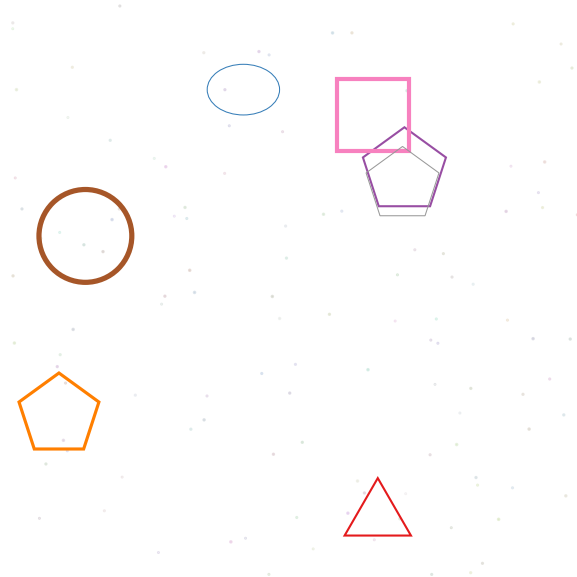[{"shape": "triangle", "thickness": 1, "radius": 0.33, "center": [0.654, 0.105]}, {"shape": "oval", "thickness": 0.5, "radius": 0.31, "center": [0.421, 0.844]}, {"shape": "pentagon", "thickness": 1, "radius": 0.38, "center": [0.7, 0.703]}, {"shape": "pentagon", "thickness": 1.5, "radius": 0.36, "center": [0.102, 0.28]}, {"shape": "circle", "thickness": 2.5, "radius": 0.4, "center": [0.148, 0.591]}, {"shape": "square", "thickness": 2, "radius": 0.31, "center": [0.646, 0.8]}, {"shape": "pentagon", "thickness": 0.5, "radius": 0.33, "center": [0.697, 0.679]}]